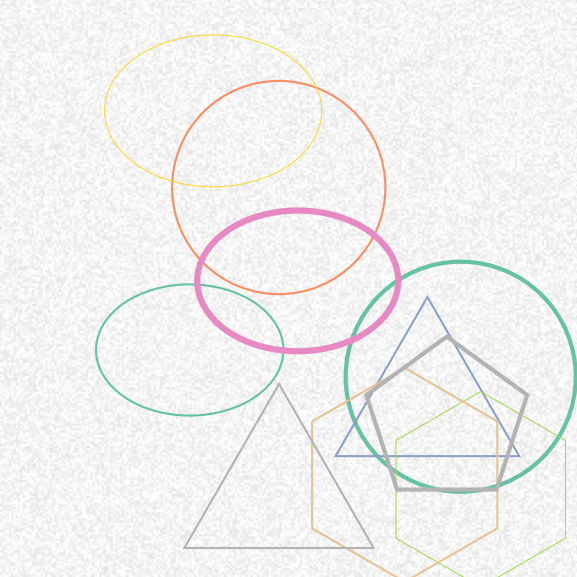[{"shape": "oval", "thickness": 1, "radius": 0.81, "center": [0.328, 0.393]}, {"shape": "circle", "thickness": 2, "radius": 1.0, "center": [0.798, 0.347]}, {"shape": "circle", "thickness": 1, "radius": 0.92, "center": [0.483, 0.674]}, {"shape": "triangle", "thickness": 1, "radius": 0.92, "center": [0.74, 0.301]}, {"shape": "oval", "thickness": 3, "radius": 0.87, "center": [0.516, 0.513]}, {"shape": "hexagon", "thickness": 0.5, "radius": 0.85, "center": [0.832, 0.152]}, {"shape": "oval", "thickness": 0.5, "radius": 0.94, "center": [0.369, 0.807]}, {"shape": "hexagon", "thickness": 1, "radius": 0.93, "center": [0.701, 0.177]}, {"shape": "pentagon", "thickness": 2, "radius": 0.73, "center": [0.774, 0.27]}, {"shape": "triangle", "thickness": 1, "radius": 0.95, "center": [0.483, 0.145]}]